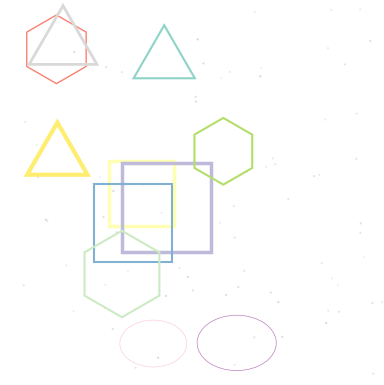[{"shape": "triangle", "thickness": 1.5, "radius": 0.46, "center": [0.427, 0.843]}, {"shape": "square", "thickness": 2.5, "radius": 0.42, "center": [0.368, 0.497]}, {"shape": "square", "thickness": 2.5, "radius": 0.58, "center": [0.432, 0.461]}, {"shape": "hexagon", "thickness": 1, "radius": 0.45, "center": [0.147, 0.872]}, {"shape": "square", "thickness": 1.5, "radius": 0.51, "center": [0.345, 0.422]}, {"shape": "hexagon", "thickness": 1.5, "radius": 0.43, "center": [0.58, 0.607]}, {"shape": "oval", "thickness": 0.5, "radius": 0.43, "center": [0.398, 0.108]}, {"shape": "triangle", "thickness": 2, "radius": 0.51, "center": [0.164, 0.884]}, {"shape": "oval", "thickness": 0.5, "radius": 0.51, "center": [0.615, 0.109]}, {"shape": "hexagon", "thickness": 1.5, "radius": 0.56, "center": [0.317, 0.288]}, {"shape": "triangle", "thickness": 3, "radius": 0.45, "center": [0.149, 0.591]}]